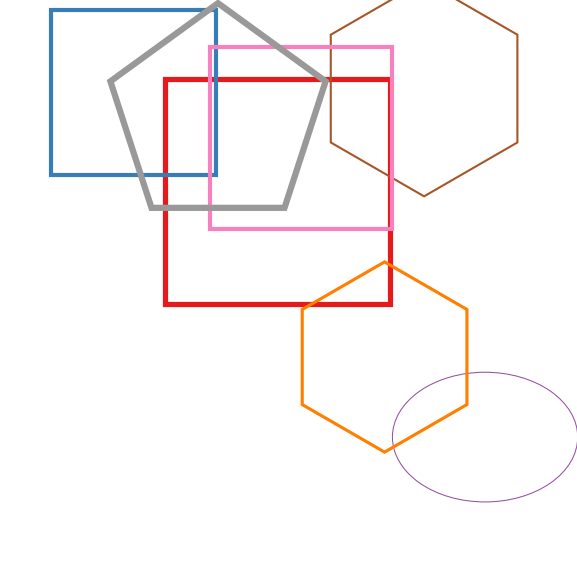[{"shape": "square", "thickness": 2.5, "radius": 0.97, "center": [0.481, 0.667]}, {"shape": "square", "thickness": 2, "radius": 0.71, "center": [0.232, 0.839]}, {"shape": "oval", "thickness": 0.5, "radius": 0.8, "center": [0.84, 0.242]}, {"shape": "hexagon", "thickness": 1.5, "radius": 0.82, "center": [0.666, 0.381]}, {"shape": "hexagon", "thickness": 1, "radius": 0.93, "center": [0.734, 0.846]}, {"shape": "square", "thickness": 2, "radius": 0.79, "center": [0.521, 0.76]}, {"shape": "pentagon", "thickness": 3, "radius": 0.98, "center": [0.377, 0.798]}]